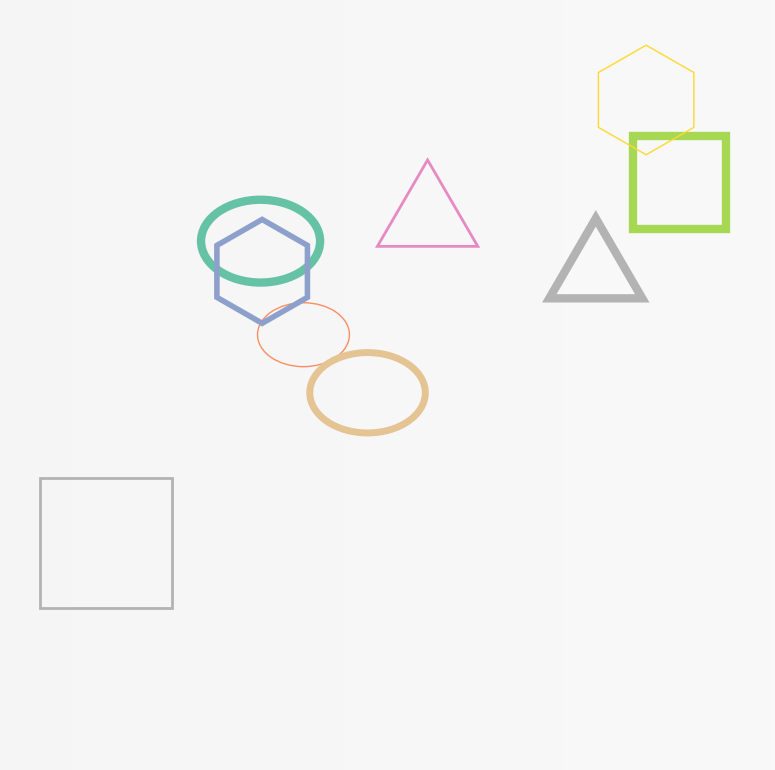[{"shape": "oval", "thickness": 3, "radius": 0.38, "center": [0.336, 0.687]}, {"shape": "oval", "thickness": 0.5, "radius": 0.3, "center": [0.392, 0.565]}, {"shape": "hexagon", "thickness": 2, "radius": 0.34, "center": [0.338, 0.648]}, {"shape": "triangle", "thickness": 1, "radius": 0.37, "center": [0.552, 0.717]}, {"shape": "square", "thickness": 3, "radius": 0.3, "center": [0.877, 0.763]}, {"shape": "hexagon", "thickness": 0.5, "radius": 0.36, "center": [0.834, 0.87]}, {"shape": "oval", "thickness": 2.5, "radius": 0.37, "center": [0.474, 0.49]}, {"shape": "square", "thickness": 1, "radius": 0.42, "center": [0.137, 0.295]}, {"shape": "triangle", "thickness": 3, "radius": 0.35, "center": [0.769, 0.647]}]